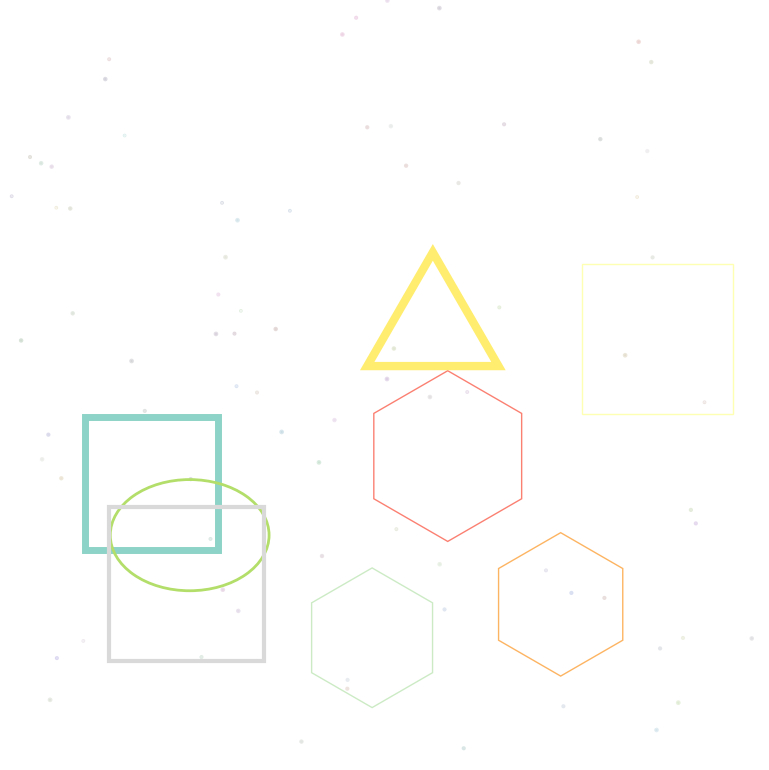[{"shape": "square", "thickness": 2.5, "radius": 0.43, "center": [0.196, 0.372]}, {"shape": "square", "thickness": 0.5, "radius": 0.49, "center": [0.854, 0.56]}, {"shape": "hexagon", "thickness": 0.5, "radius": 0.55, "center": [0.581, 0.408]}, {"shape": "hexagon", "thickness": 0.5, "radius": 0.47, "center": [0.728, 0.215]}, {"shape": "oval", "thickness": 1, "radius": 0.52, "center": [0.246, 0.305]}, {"shape": "square", "thickness": 1.5, "radius": 0.5, "center": [0.242, 0.242]}, {"shape": "hexagon", "thickness": 0.5, "radius": 0.45, "center": [0.483, 0.172]}, {"shape": "triangle", "thickness": 3, "radius": 0.49, "center": [0.562, 0.574]}]